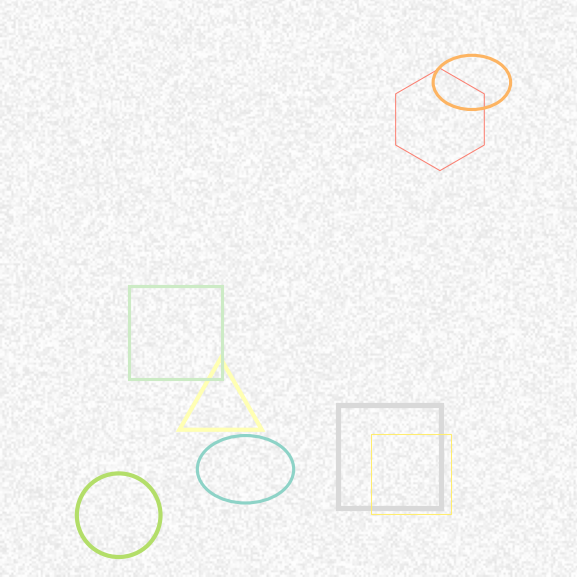[{"shape": "oval", "thickness": 1.5, "radius": 0.42, "center": [0.425, 0.187]}, {"shape": "triangle", "thickness": 2, "radius": 0.41, "center": [0.382, 0.296]}, {"shape": "hexagon", "thickness": 0.5, "radius": 0.44, "center": [0.762, 0.792]}, {"shape": "oval", "thickness": 1.5, "radius": 0.34, "center": [0.817, 0.856]}, {"shape": "circle", "thickness": 2, "radius": 0.36, "center": [0.206, 0.107]}, {"shape": "square", "thickness": 2.5, "radius": 0.45, "center": [0.674, 0.208]}, {"shape": "square", "thickness": 1.5, "radius": 0.4, "center": [0.304, 0.423]}, {"shape": "square", "thickness": 0.5, "radius": 0.35, "center": [0.712, 0.178]}]